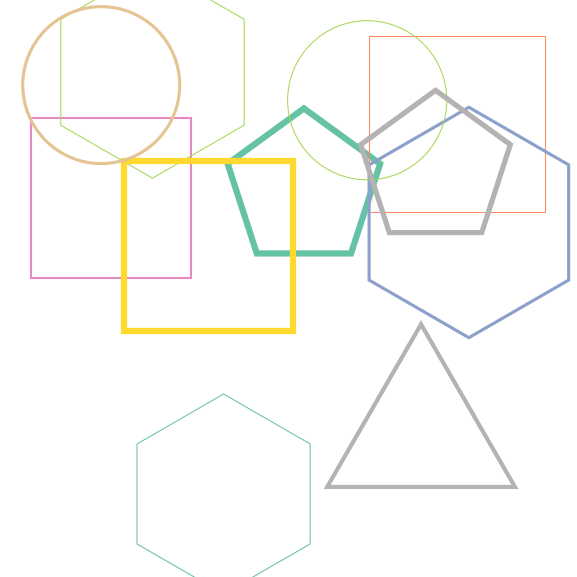[{"shape": "pentagon", "thickness": 3, "radius": 0.69, "center": [0.526, 0.673]}, {"shape": "hexagon", "thickness": 0.5, "radius": 0.87, "center": [0.387, 0.144]}, {"shape": "square", "thickness": 0.5, "radius": 0.76, "center": [0.792, 0.785]}, {"shape": "hexagon", "thickness": 1.5, "radius": 1.0, "center": [0.812, 0.614]}, {"shape": "square", "thickness": 1, "radius": 0.69, "center": [0.192, 0.656]}, {"shape": "hexagon", "thickness": 0.5, "radius": 0.92, "center": [0.264, 0.874]}, {"shape": "circle", "thickness": 0.5, "radius": 0.69, "center": [0.636, 0.825]}, {"shape": "square", "thickness": 3, "radius": 0.74, "center": [0.361, 0.574]}, {"shape": "circle", "thickness": 1.5, "radius": 0.68, "center": [0.175, 0.852]}, {"shape": "pentagon", "thickness": 2.5, "radius": 0.68, "center": [0.754, 0.707]}, {"shape": "triangle", "thickness": 2, "radius": 0.94, "center": [0.729, 0.25]}]